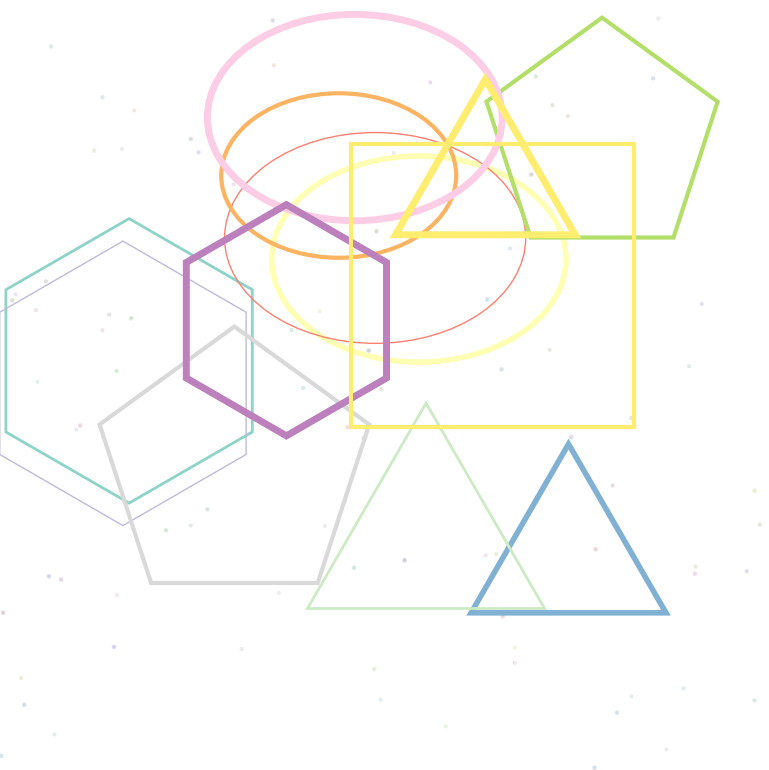[{"shape": "hexagon", "thickness": 1, "radius": 0.92, "center": [0.168, 0.531]}, {"shape": "oval", "thickness": 2, "radius": 0.96, "center": [0.544, 0.664]}, {"shape": "hexagon", "thickness": 0.5, "radius": 0.92, "center": [0.16, 0.502]}, {"shape": "oval", "thickness": 0.5, "radius": 0.98, "center": [0.487, 0.691]}, {"shape": "triangle", "thickness": 2, "radius": 0.73, "center": [0.738, 0.277]}, {"shape": "oval", "thickness": 1.5, "radius": 0.76, "center": [0.44, 0.772]}, {"shape": "pentagon", "thickness": 1.5, "radius": 0.79, "center": [0.782, 0.819]}, {"shape": "oval", "thickness": 2.5, "radius": 0.96, "center": [0.461, 0.847]}, {"shape": "pentagon", "thickness": 1.5, "radius": 0.92, "center": [0.304, 0.392]}, {"shape": "hexagon", "thickness": 2.5, "radius": 0.75, "center": [0.372, 0.584]}, {"shape": "triangle", "thickness": 1, "radius": 0.89, "center": [0.553, 0.299]}, {"shape": "square", "thickness": 1.5, "radius": 0.92, "center": [0.64, 0.629]}, {"shape": "triangle", "thickness": 2.5, "radius": 0.67, "center": [0.63, 0.762]}]